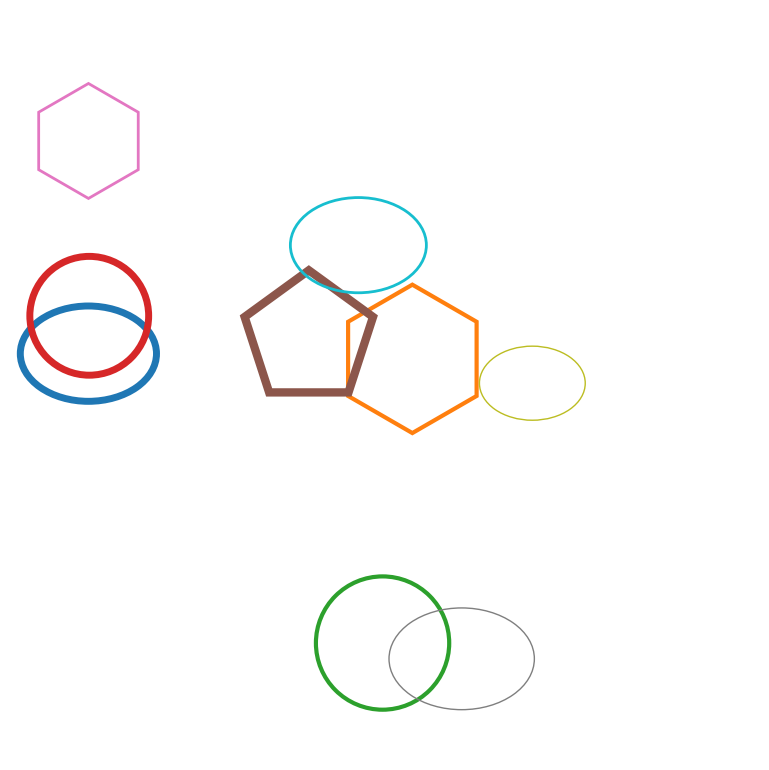[{"shape": "oval", "thickness": 2.5, "radius": 0.44, "center": [0.115, 0.541]}, {"shape": "hexagon", "thickness": 1.5, "radius": 0.48, "center": [0.536, 0.534]}, {"shape": "circle", "thickness": 1.5, "radius": 0.43, "center": [0.497, 0.165]}, {"shape": "circle", "thickness": 2.5, "radius": 0.39, "center": [0.116, 0.59]}, {"shape": "pentagon", "thickness": 3, "radius": 0.44, "center": [0.401, 0.561]}, {"shape": "hexagon", "thickness": 1, "radius": 0.37, "center": [0.115, 0.817]}, {"shape": "oval", "thickness": 0.5, "radius": 0.47, "center": [0.6, 0.144]}, {"shape": "oval", "thickness": 0.5, "radius": 0.34, "center": [0.691, 0.502]}, {"shape": "oval", "thickness": 1, "radius": 0.44, "center": [0.465, 0.682]}]